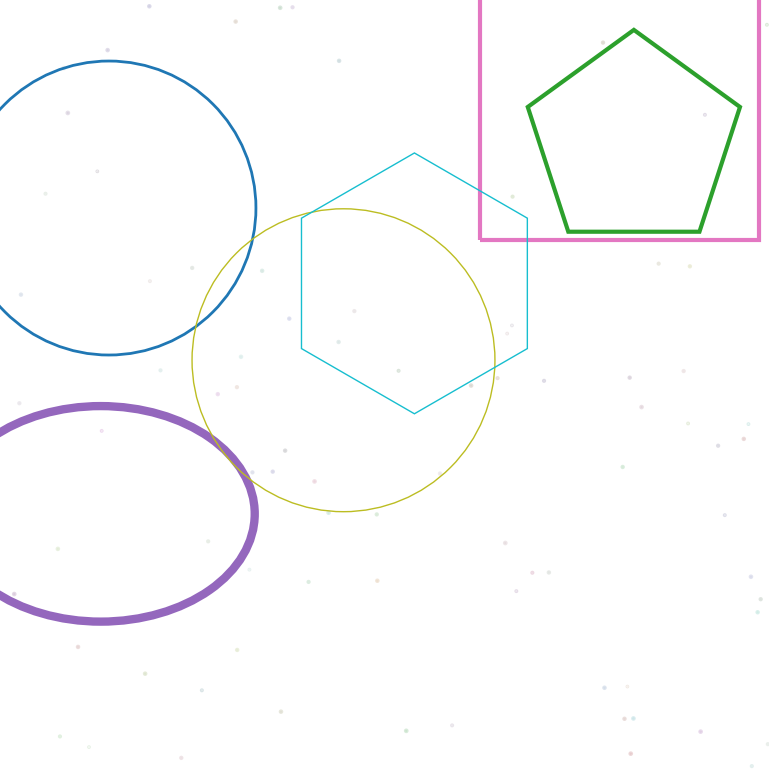[{"shape": "circle", "thickness": 1, "radius": 0.95, "center": [0.141, 0.73]}, {"shape": "pentagon", "thickness": 1.5, "radius": 0.72, "center": [0.823, 0.816]}, {"shape": "oval", "thickness": 3, "radius": 1.0, "center": [0.131, 0.333]}, {"shape": "square", "thickness": 1.5, "radius": 0.91, "center": [0.804, 0.87]}, {"shape": "circle", "thickness": 0.5, "radius": 0.98, "center": [0.446, 0.532]}, {"shape": "hexagon", "thickness": 0.5, "radius": 0.85, "center": [0.538, 0.632]}]